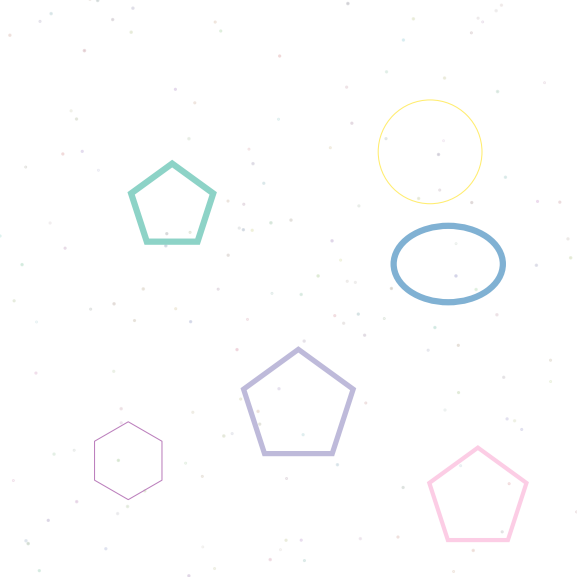[{"shape": "pentagon", "thickness": 3, "radius": 0.37, "center": [0.298, 0.641]}, {"shape": "pentagon", "thickness": 2.5, "radius": 0.5, "center": [0.517, 0.294]}, {"shape": "oval", "thickness": 3, "radius": 0.47, "center": [0.776, 0.542]}, {"shape": "pentagon", "thickness": 2, "radius": 0.44, "center": [0.828, 0.136]}, {"shape": "hexagon", "thickness": 0.5, "radius": 0.34, "center": [0.222, 0.201]}, {"shape": "circle", "thickness": 0.5, "radius": 0.45, "center": [0.745, 0.736]}]